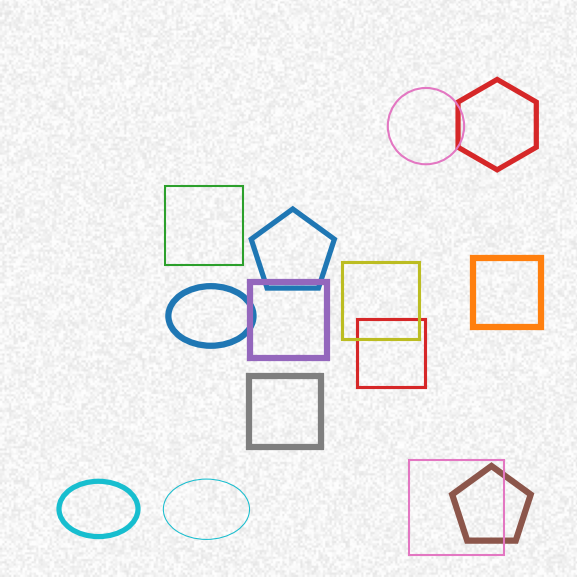[{"shape": "pentagon", "thickness": 2.5, "radius": 0.38, "center": [0.507, 0.562]}, {"shape": "oval", "thickness": 3, "radius": 0.37, "center": [0.365, 0.452]}, {"shape": "square", "thickness": 3, "radius": 0.3, "center": [0.878, 0.493]}, {"shape": "square", "thickness": 1, "radius": 0.34, "center": [0.353, 0.609]}, {"shape": "square", "thickness": 1.5, "radius": 0.29, "center": [0.677, 0.388]}, {"shape": "hexagon", "thickness": 2.5, "radius": 0.39, "center": [0.861, 0.783]}, {"shape": "square", "thickness": 3, "radius": 0.33, "center": [0.5, 0.445]}, {"shape": "pentagon", "thickness": 3, "radius": 0.36, "center": [0.851, 0.121]}, {"shape": "circle", "thickness": 1, "radius": 0.33, "center": [0.738, 0.781]}, {"shape": "square", "thickness": 1, "radius": 0.41, "center": [0.791, 0.12]}, {"shape": "square", "thickness": 3, "radius": 0.31, "center": [0.494, 0.287]}, {"shape": "square", "thickness": 1.5, "radius": 0.33, "center": [0.659, 0.479]}, {"shape": "oval", "thickness": 2.5, "radius": 0.34, "center": [0.171, 0.118]}, {"shape": "oval", "thickness": 0.5, "radius": 0.37, "center": [0.357, 0.117]}]